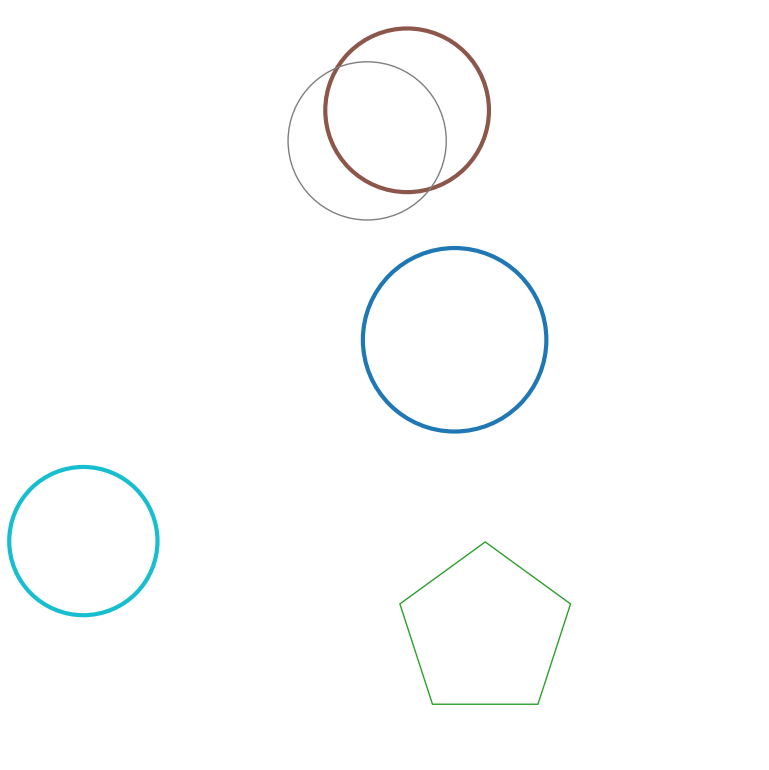[{"shape": "circle", "thickness": 1.5, "radius": 0.6, "center": [0.59, 0.559]}, {"shape": "pentagon", "thickness": 0.5, "radius": 0.58, "center": [0.63, 0.18]}, {"shape": "circle", "thickness": 1.5, "radius": 0.53, "center": [0.529, 0.857]}, {"shape": "circle", "thickness": 0.5, "radius": 0.51, "center": [0.477, 0.817]}, {"shape": "circle", "thickness": 1.5, "radius": 0.48, "center": [0.108, 0.297]}]